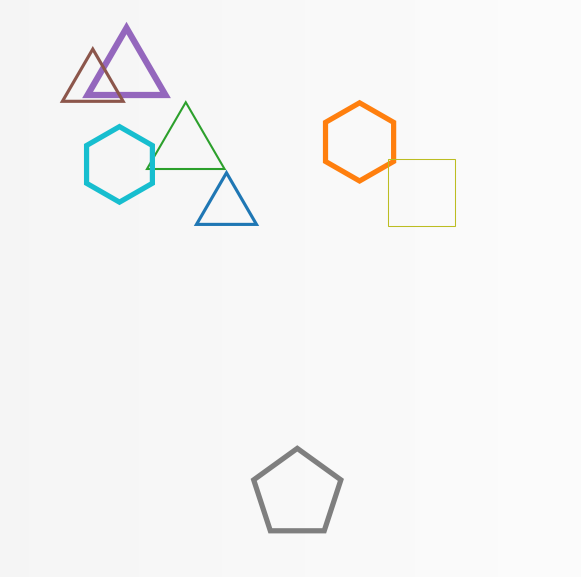[{"shape": "triangle", "thickness": 1.5, "radius": 0.3, "center": [0.39, 0.64]}, {"shape": "hexagon", "thickness": 2.5, "radius": 0.34, "center": [0.619, 0.753]}, {"shape": "triangle", "thickness": 1, "radius": 0.39, "center": [0.32, 0.745]}, {"shape": "triangle", "thickness": 3, "radius": 0.39, "center": [0.218, 0.873]}, {"shape": "triangle", "thickness": 1.5, "radius": 0.3, "center": [0.16, 0.854]}, {"shape": "pentagon", "thickness": 2.5, "radius": 0.39, "center": [0.511, 0.144]}, {"shape": "square", "thickness": 0.5, "radius": 0.29, "center": [0.725, 0.666]}, {"shape": "hexagon", "thickness": 2.5, "radius": 0.33, "center": [0.206, 0.714]}]